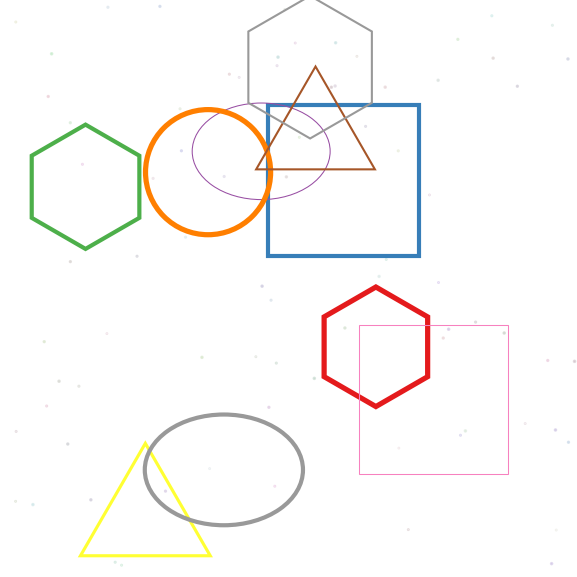[{"shape": "hexagon", "thickness": 2.5, "radius": 0.52, "center": [0.651, 0.399]}, {"shape": "square", "thickness": 2, "radius": 0.65, "center": [0.595, 0.686]}, {"shape": "hexagon", "thickness": 2, "radius": 0.54, "center": [0.148, 0.676]}, {"shape": "oval", "thickness": 0.5, "radius": 0.6, "center": [0.452, 0.737]}, {"shape": "circle", "thickness": 2.5, "radius": 0.54, "center": [0.36, 0.701]}, {"shape": "triangle", "thickness": 1.5, "radius": 0.65, "center": [0.252, 0.102]}, {"shape": "triangle", "thickness": 1, "radius": 0.59, "center": [0.546, 0.765]}, {"shape": "square", "thickness": 0.5, "radius": 0.65, "center": [0.751, 0.307]}, {"shape": "oval", "thickness": 2, "radius": 0.68, "center": [0.388, 0.185]}, {"shape": "hexagon", "thickness": 1, "radius": 0.62, "center": [0.537, 0.883]}]